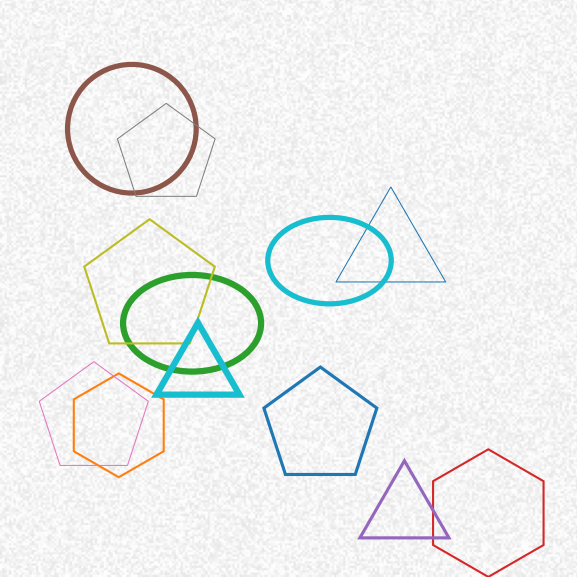[{"shape": "triangle", "thickness": 0.5, "radius": 0.55, "center": [0.677, 0.566]}, {"shape": "pentagon", "thickness": 1.5, "radius": 0.51, "center": [0.555, 0.261]}, {"shape": "hexagon", "thickness": 1, "radius": 0.45, "center": [0.206, 0.263]}, {"shape": "oval", "thickness": 3, "radius": 0.6, "center": [0.333, 0.439]}, {"shape": "hexagon", "thickness": 1, "radius": 0.55, "center": [0.846, 0.111]}, {"shape": "triangle", "thickness": 1.5, "radius": 0.45, "center": [0.7, 0.112]}, {"shape": "circle", "thickness": 2.5, "radius": 0.56, "center": [0.228, 0.776]}, {"shape": "pentagon", "thickness": 0.5, "radius": 0.5, "center": [0.162, 0.274]}, {"shape": "pentagon", "thickness": 0.5, "radius": 0.44, "center": [0.288, 0.731]}, {"shape": "pentagon", "thickness": 1, "radius": 0.59, "center": [0.259, 0.501]}, {"shape": "triangle", "thickness": 3, "radius": 0.41, "center": [0.343, 0.357]}, {"shape": "oval", "thickness": 2.5, "radius": 0.53, "center": [0.571, 0.548]}]